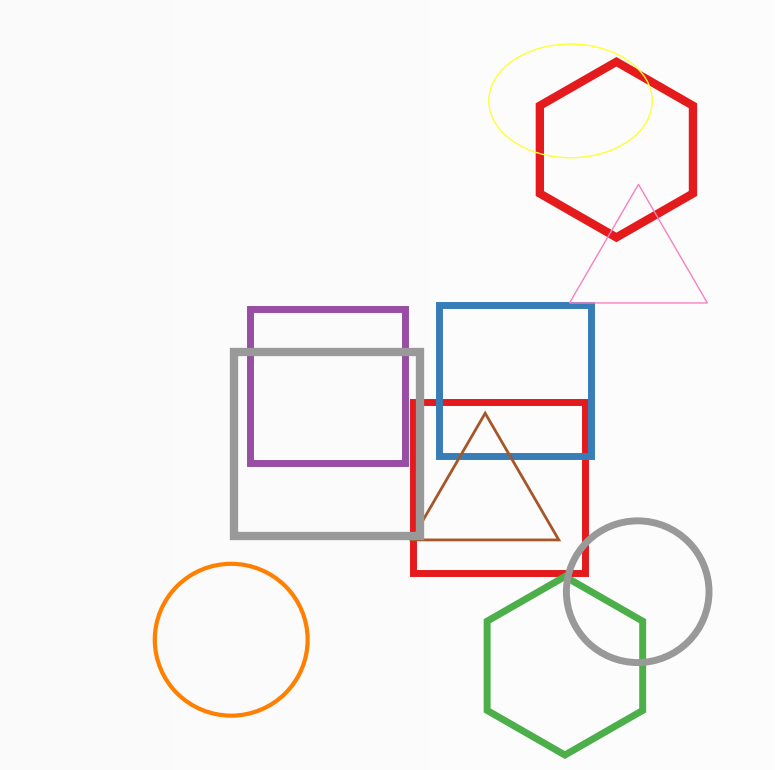[{"shape": "hexagon", "thickness": 3, "radius": 0.57, "center": [0.795, 0.806]}, {"shape": "square", "thickness": 2.5, "radius": 0.55, "center": [0.644, 0.366]}, {"shape": "square", "thickness": 2.5, "radius": 0.49, "center": [0.664, 0.506]}, {"shape": "hexagon", "thickness": 2.5, "radius": 0.58, "center": [0.729, 0.135]}, {"shape": "square", "thickness": 2.5, "radius": 0.5, "center": [0.422, 0.499]}, {"shape": "circle", "thickness": 1.5, "radius": 0.49, "center": [0.298, 0.169]}, {"shape": "oval", "thickness": 0.5, "radius": 0.53, "center": [0.736, 0.869]}, {"shape": "triangle", "thickness": 1, "radius": 0.55, "center": [0.626, 0.354]}, {"shape": "triangle", "thickness": 0.5, "radius": 0.51, "center": [0.824, 0.658]}, {"shape": "circle", "thickness": 2.5, "radius": 0.46, "center": [0.823, 0.232]}, {"shape": "square", "thickness": 3, "radius": 0.6, "center": [0.422, 0.424]}]